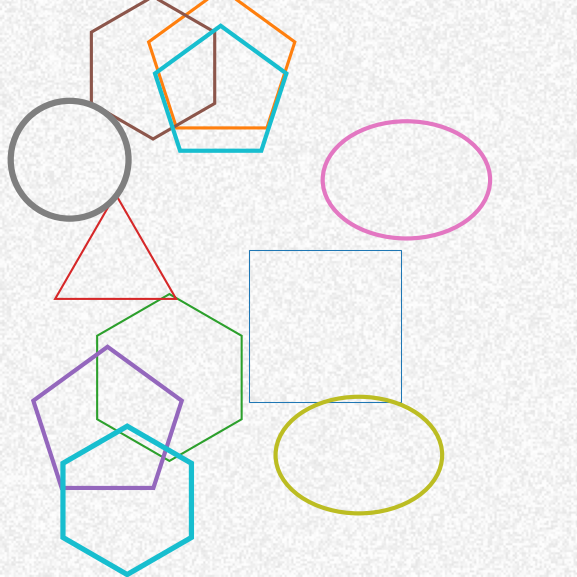[{"shape": "square", "thickness": 0.5, "radius": 0.66, "center": [0.563, 0.434]}, {"shape": "pentagon", "thickness": 1.5, "radius": 0.67, "center": [0.384, 0.885]}, {"shape": "hexagon", "thickness": 1, "radius": 0.72, "center": [0.293, 0.345]}, {"shape": "triangle", "thickness": 1, "radius": 0.6, "center": [0.2, 0.542]}, {"shape": "pentagon", "thickness": 2, "radius": 0.68, "center": [0.186, 0.264]}, {"shape": "hexagon", "thickness": 1.5, "radius": 0.62, "center": [0.265, 0.882]}, {"shape": "oval", "thickness": 2, "radius": 0.72, "center": [0.704, 0.688]}, {"shape": "circle", "thickness": 3, "radius": 0.51, "center": [0.121, 0.723]}, {"shape": "oval", "thickness": 2, "radius": 0.72, "center": [0.621, 0.211]}, {"shape": "pentagon", "thickness": 2, "radius": 0.6, "center": [0.382, 0.835]}, {"shape": "hexagon", "thickness": 2.5, "radius": 0.64, "center": [0.22, 0.133]}]